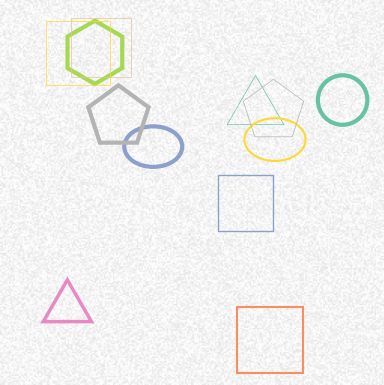[{"shape": "triangle", "thickness": 0.5, "radius": 0.43, "center": [0.664, 0.719]}, {"shape": "circle", "thickness": 3, "radius": 0.32, "center": [0.89, 0.74]}, {"shape": "square", "thickness": 1.5, "radius": 0.43, "center": [0.701, 0.117]}, {"shape": "square", "thickness": 1, "radius": 0.36, "center": [0.637, 0.473]}, {"shape": "oval", "thickness": 3, "radius": 0.38, "center": [0.398, 0.619]}, {"shape": "triangle", "thickness": 2.5, "radius": 0.36, "center": [0.175, 0.201]}, {"shape": "hexagon", "thickness": 3, "radius": 0.41, "center": [0.246, 0.864]}, {"shape": "oval", "thickness": 1.5, "radius": 0.4, "center": [0.714, 0.637]}, {"shape": "square", "thickness": 0.5, "radius": 0.42, "center": [0.203, 0.863]}, {"shape": "square", "thickness": 0.5, "radius": 0.39, "center": [0.262, 0.876]}, {"shape": "pentagon", "thickness": 3, "radius": 0.41, "center": [0.308, 0.696]}, {"shape": "pentagon", "thickness": 0.5, "radius": 0.41, "center": [0.71, 0.712]}]